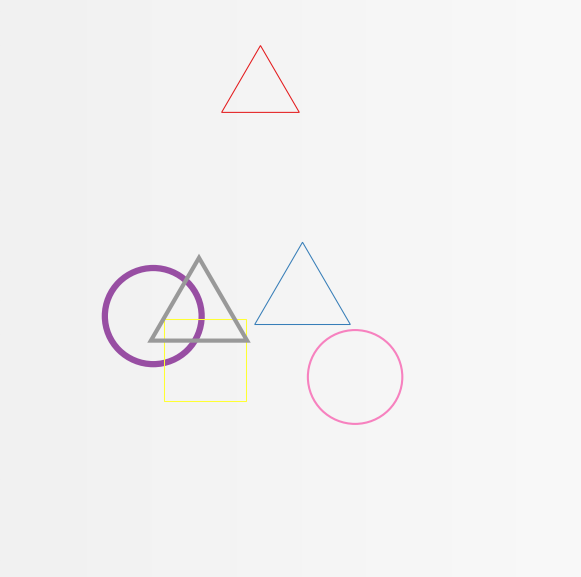[{"shape": "triangle", "thickness": 0.5, "radius": 0.39, "center": [0.448, 0.843]}, {"shape": "triangle", "thickness": 0.5, "radius": 0.47, "center": [0.52, 0.485]}, {"shape": "circle", "thickness": 3, "radius": 0.42, "center": [0.264, 0.452]}, {"shape": "square", "thickness": 0.5, "radius": 0.35, "center": [0.353, 0.376]}, {"shape": "circle", "thickness": 1, "radius": 0.41, "center": [0.611, 0.346]}, {"shape": "triangle", "thickness": 2, "radius": 0.48, "center": [0.342, 0.457]}]